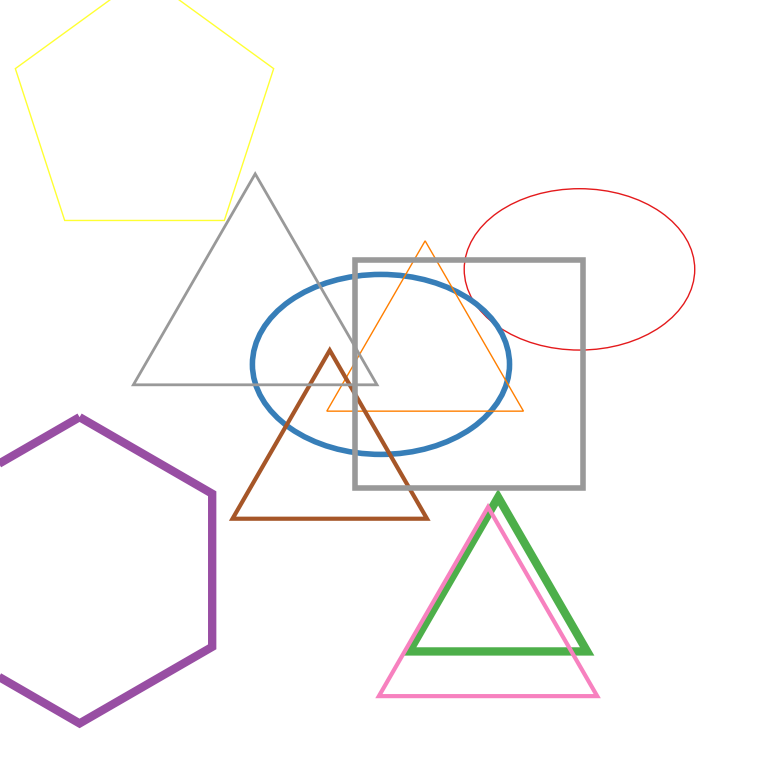[{"shape": "oval", "thickness": 0.5, "radius": 0.75, "center": [0.753, 0.65]}, {"shape": "oval", "thickness": 2, "radius": 0.83, "center": [0.495, 0.527]}, {"shape": "triangle", "thickness": 3, "radius": 0.67, "center": [0.647, 0.221]}, {"shape": "hexagon", "thickness": 3, "radius": 0.99, "center": [0.103, 0.259]}, {"shape": "triangle", "thickness": 0.5, "radius": 0.74, "center": [0.552, 0.54]}, {"shape": "pentagon", "thickness": 0.5, "radius": 0.88, "center": [0.188, 0.856]}, {"shape": "triangle", "thickness": 1.5, "radius": 0.73, "center": [0.428, 0.399]}, {"shape": "triangle", "thickness": 1.5, "radius": 0.82, "center": [0.634, 0.178]}, {"shape": "square", "thickness": 2, "radius": 0.74, "center": [0.609, 0.514]}, {"shape": "triangle", "thickness": 1, "radius": 0.91, "center": [0.331, 0.592]}]